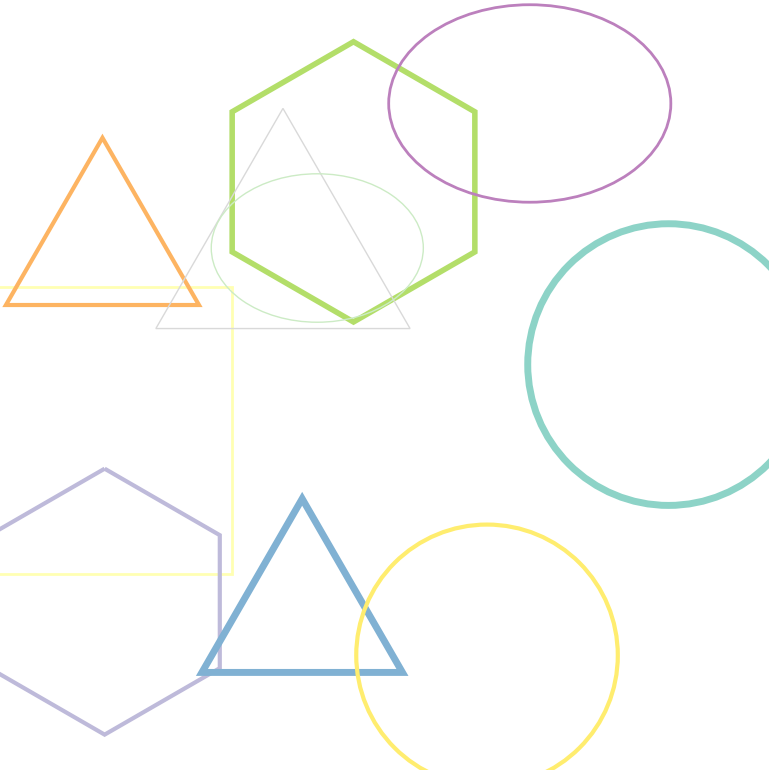[{"shape": "circle", "thickness": 2.5, "radius": 0.91, "center": [0.868, 0.527]}, {"shape": "square", "thickness": 1, "radius": 0.93, "center": [0.115, 0.44]}, {"shape": "hexagon", "thickness": 1.5, "radius": 0.86, "center": [0.136, 0.219]}, {"shape": "triangle", "thickness": 2.5, "radius": 0.75, "center": [0.392, 0.202]}, {"shape": "triangle", "thickness": 1.5, "radius": 0.72, "center": [0.133, 0.676]}, {"shape": "hexagon", "thickness": 2, "radius": 0.91, "center": [0.459, 0.764]}, {"shape": "triangle", "thickness": 0.5, "radius": 0.95, "center": [0.367, 0.669]}, {"shape": "oval", "thickness": 1, "radius": 0.92, "center": [0.688, 0.866]}, {"shape": "oval", "thickness": 0.5, "radius": 0.69, "center": [0.412, 0.678]}, {"shape": "circle", "thickness": 1.5, "radius": 0.85, "center": [0.633, 0.149]}]